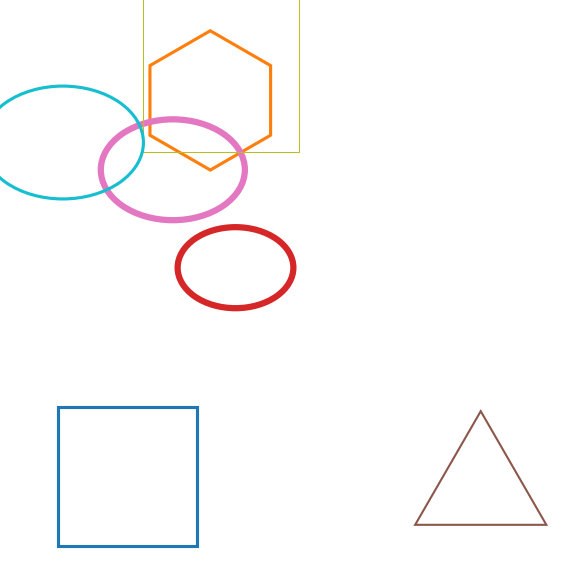[{"shape": "square", "thickness": 1.5, "radius": 0.6, "center": [0.221, 0.174]}, {"shape": "hexagon", "thickness": 1.5, "radius": 0.6, "center": [0.364, 0.825]}, {"shape": "oval", "thickness": 3, "radius": 0.5, "center": [0.408, 0.536]}, {"shape": "triangle", "thickness": 1, "radius": 0.66, "center": [0.832, 0.156]}, {"shape": "oval", "thickness": 3, "radius": 0.62, "center": [0.299, 0.705]}, {"shape": "square", "thickness": 0.5, "radius": 0.68, "center": [0.382, 0.872]}, {"shape": "oval", "thickness": 1.5, "radius": 0.7, "center": [0.109, 0.752]}]